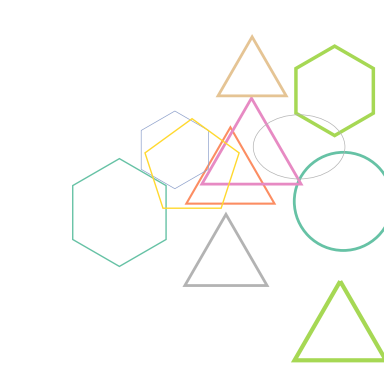[{"shape": "hexagon", "thickness": 1, "radius": 0.7, "center": [0.31, 0.448]}, {"shape": "circle", "thickness": 2, "radius": 0.64, "center": [0.892, 0.477]}, {"shape": "triangle", "thickness": 1.5, "radius": 0.66, "center": [0.598, 0.537]}, {"shape": "hexagon", "thickness": 0.5, "radius": 0.5, "center": [0.454, 0.611]}, {"shape": "triangle", "thickness": 2, "radius": 0.74, "center": [0.653, 0.596]}, {"shape": "triangle", "thickness": 3, "radius": 0.68, "center": [0.884, 0.133]}, {"shape": "hexagon", "thickness": 2.5, "radius": 0.58, "center": [0.869, 0.764]}, {"shape": "pentagon", "thickness": 1, "radius": 0.64, "center": [0.499, 0.563]}, {"shape": "triangle", "thickness": 2, "radius": 0.51, "center": [0.655, 0.802]}, {"shape": "triangle", "thickness": 2, "radius": 0.62, "center": [0.587, 0.32]}, {"shape": "oval", "thickness": 0.5, "radius": 0.6, "center": [0.777, 0.619]}]